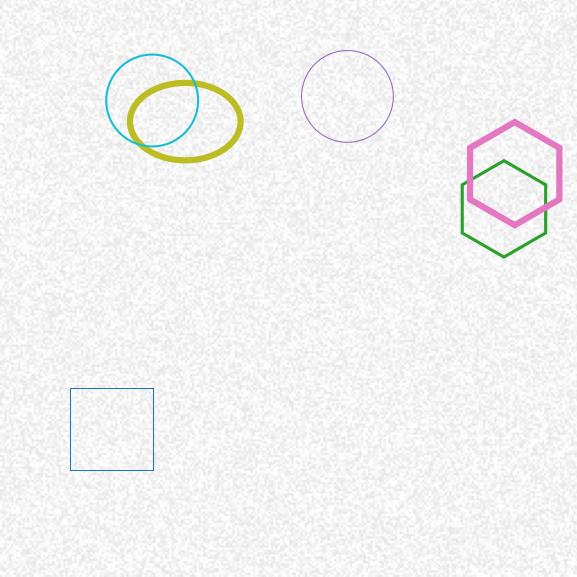[{"shape": "square", "thickness": 0.5, "radius": 0.36, "center": [0.193, 0.257]}, {"shape": "hexagon", "thickness": 1.5, "radius": 0.42, "center": [0.873, 0.637]}, {"shape": "circle", "thickness": 0.5, "radius": 0.4, "center": [0.602, 0.832]}, {"shape": "hexagon", "thickness": 3, "radius": 0.45, "center": [0.891, 0.699]}, {"shape": "oval", "thickness": 3, "radius": 0.48, "center": [0.321, 0.789]}, {"shape": "circle", "thickness": 1, "radius": 0.4, "center": [0.264, 0.825]}]